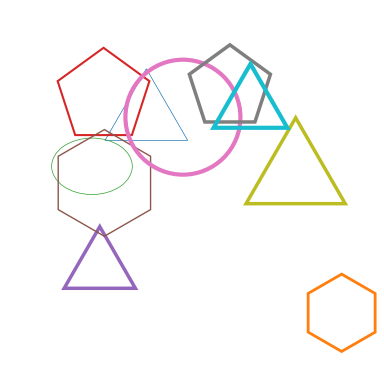[{"shape": "triangle", "thickness": 0.5, "radius": 0.62, "center": [0.38, 0.697]}, {"shape": "hexagon", "thickness": 2, "radius": 0.5, "center": [0.887, 0.188]}, {"shape": "oval", "thickness": 0.5, "radius": 0.52, "center": [0.239, 0.568]}, {"shape": "pentagon", "thickness": 1.5, "radius": 0.63, "center": [0.269, 0.751]}, {"shape": "triangle", "thickness": 2.5, "radius": 0.53, "center": [0.259, 0.305]}, {"shape": "hexagon", "thickness": 1, "radius": 0.69, "center": [0.271, 0.525]}, {"shape": "circle", "thickness": 3, "radius": 0.75, "center": [0.475, 0.696]}, {"shape": "pentagon", "thickness": 2.5, "radius": 0.55, "center": [0.597, 0.773]}, {"shape": "triangle", "thickness": 2.5, "radius": 0.74, "center": [0.768, 0.545]}, {"shape": "triangle", "thickness": 3, "radius": 0.55, "center": [0.651, 0.723]}]